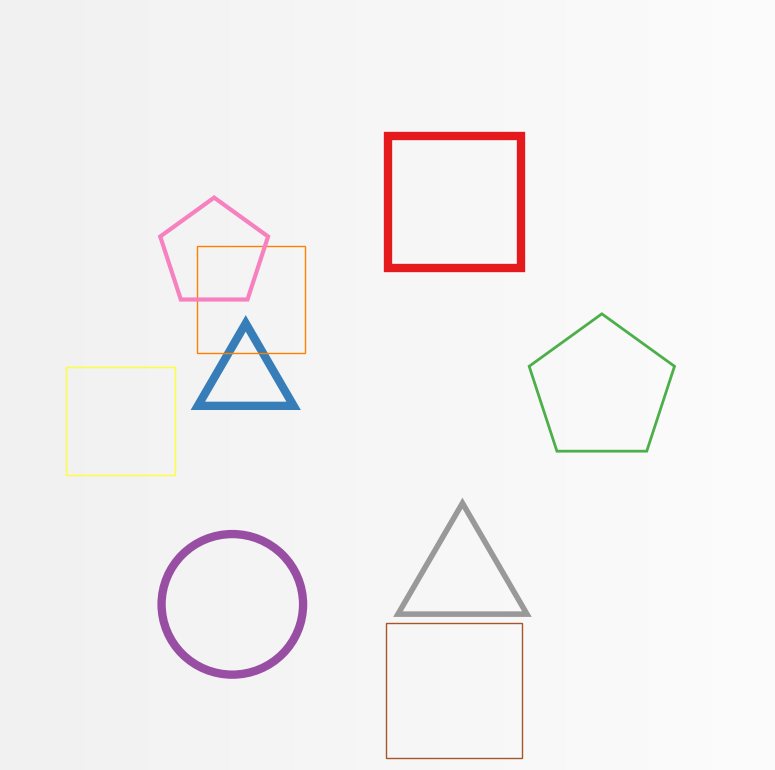[{"shape": "square", "thickness": 3, "radius": 0.43, "center": [0.587, 0.738]}, {"shape": "triangle", "thickness": 3, "radius": 0.36, "center": [0.317, 0.509]}, {"shape": "pentagon", "thickness": 1, "radius": 0.49, "center": [0.777, 0.494]}, {"shape": "circle", "thickness": 3, "radius": 0.46, "center": [0.3, 0.215]}, {"shape": "square", "thickness": 0.5, "radius": 0.35, "center": [0.324, 0.611]}, {"shape": "square", "thickness": 0.5, "radius": 0.35, "center": [0.155, 0.453]}, {"shape": "square", "thickness": 0.5, "radius": 0.44, "center": [0.586, 0.103]}, {"shape": "pentagon", "thickness": 1.5, "radius": 0.37, "center": [0.276, 0.67]}, {"shape": "triangle", "thickness": 2, "radius": 0.48, "center": [0.597, 0.25]}]